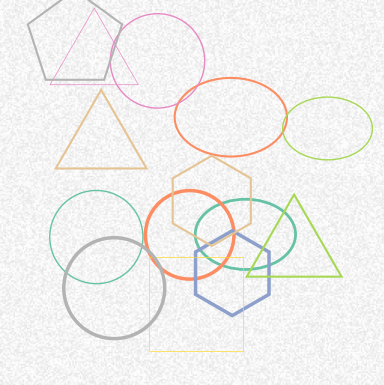[{"shape": "circle", "thickness": 1, "radius": 0.61, "center": [0.25, 0.384]}, {"shape": "oval", "thickness": 2, "radius": 0.65, "center": [0.637, 0.391]}, {"shape": "circle", "thickness": 2.5, "radius": 0.57, "center": [0.493, 0.39]}, {"shape": "oval", "thickness": 1.5, "radius": 0.73, "center": [0.6, 0.696]}, {"shape": "hexagon", "thickness": 2.5, "radius": 0.55, "center": [0.603, 0.291]}, {"shape": "triangle", "thickness": 0.5, "radius": 0.66, "center": [0.245, 0.846]}, {"shape": "circle", "thickness": 1, "radius": 0.61, "center": [0.409, 0.842]}, {"shape": "oval", "thickness": 1, "radius": 0.58, "center": [0.851, 0.666]}, {"shape": "triangle", "thickness": 1.5, "radius": 0.71, "center": [0.764, 0.353]}, {"shape": "square", "thickness": 0.5, "radius": 0.61, "center": [0.51, 0.211]}, {"shape": "hexagon", "thickness": 1.5, "radius": 0.59, "center": [0.55, 0.478]}, {"shape": "triangle", "thickness": 1.5, "radius": 0.68, "center": [0.263, 0.63]}, {"shape": "pentagon", "thickness": 1.5, "radius": 0.64, "center": [0.195, 0.897]}, {"shape": "circle", "thickness": 2.5, "radius": 0.66, "center": [0.297, 0.252]}]